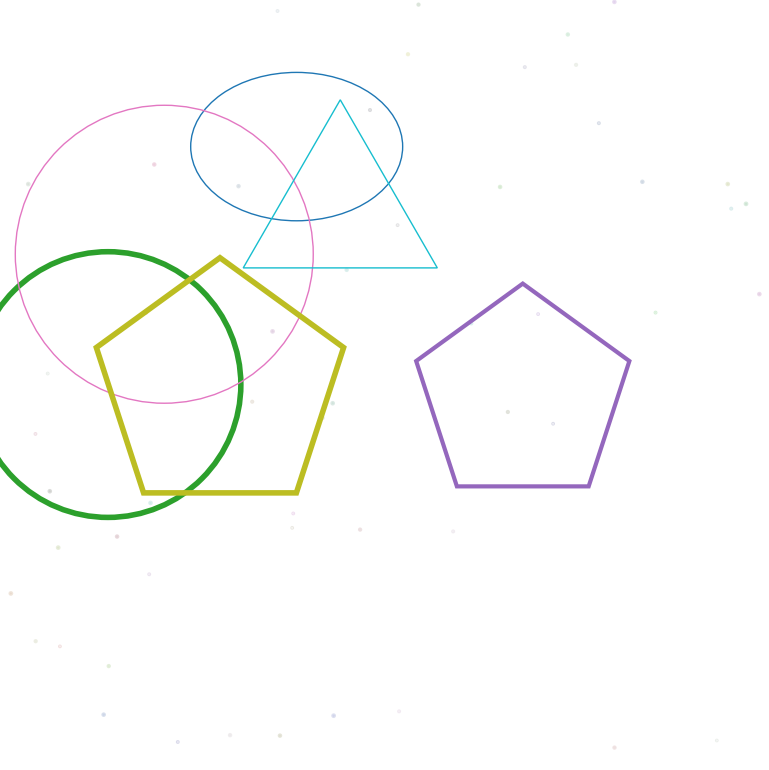[{"shape": "oval", "thickness": 0.5, "radius": 0.69, "center": [0.385, 0.81]}, {"shape": "circle", "thickness": 2, "radius": 0.86, "center": [0.14, 0.501]}, {"shape": "pentagon", "thickness": 1.5, "radius": 0.73, "center": [0.679, 0.486]}, {"shape": "circle", "thickness": 0.5, "radius": 0.97, "center": [0.213, 0.67]}, {"shape": "pentagon", "thickness": 2, "radius": 0.84, "center": [0.286, 0.496]}, {"shape": "triangle", "thickness": 0.5, "radius": 0.73, "center": [0.442, 0.725]}]